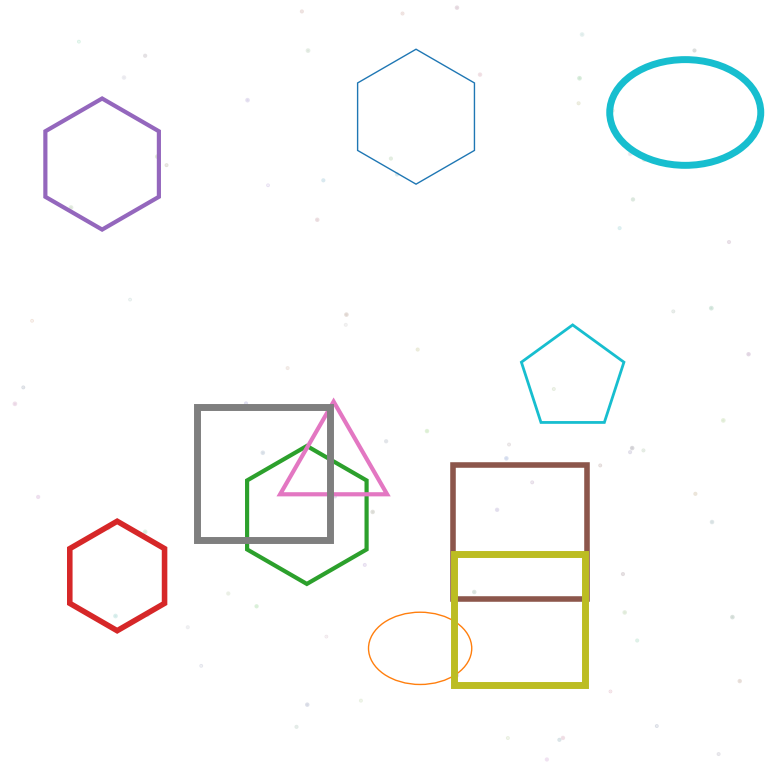[{"shape": "hexagon", "thickness": 0.5, "radius": 0.44, "center": [0.54, 0.848]}, {"shape": "oval", "thickness": 0.5, "radius": 0.34, "center": [0.546, 0.158]}, {"shape": "hexagon", "thickness": 1.5, "radius": 0.45, "center": [0.398, 0.331]}, {"shape": "hexagon", "thickness": 2, "radius": 0.36, "center": [0.152, 0.252]}, {"shape": "hexagon", "thickness": 1.5, "radius": 0.43, "center": [0.133, 0.787]}, {"shape": "square", "thickness": 2, "radius": 0.43, "center": [0.675, 0.309]}, {"shape": "triangle", "thickness": 1.5, "radius": 0.4, "center": [0.433, 0.398]}, {"shape": "square", "thickness": 2.5, "radius": 0.43, "center": [0.342, 0.385]}, {"shape": "square", "thickness": 2.5, "radius": 0.43, "center": [0.675, 0.195]}, {"shape": "pentagon", "thickness": 1, "radius": 0.35, "center": [0.744, 0.508]}, {"shape": "oval", "thickness": 2.5, "radius": 0.49, "center": [0.89, 0.854]}]